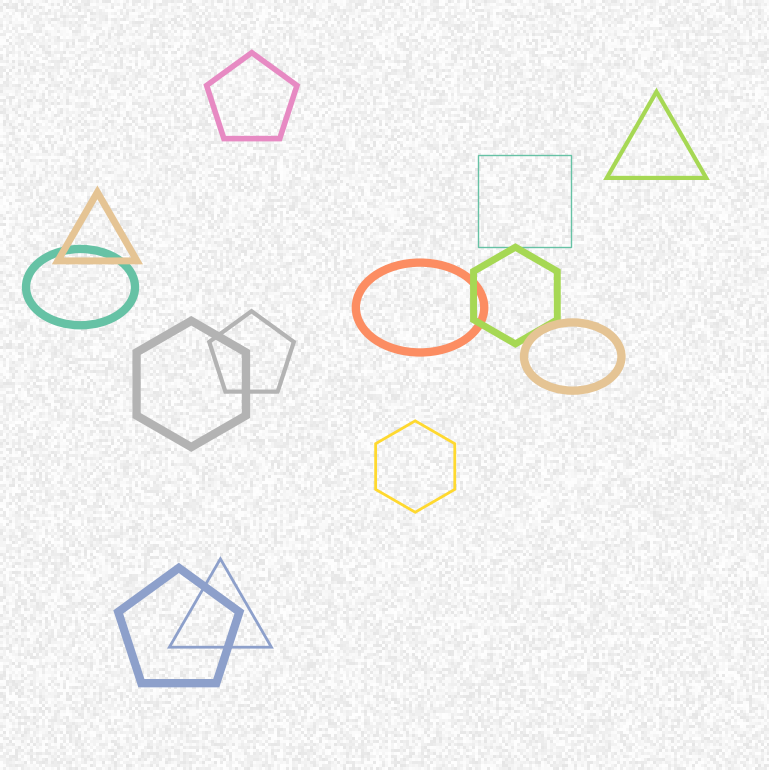[{"shape": "square", "thickness": 0.5, "radius": 0.3, "center": [0.681, 0.739]}, {"shape": "oval", "thickness": 3, "radius": 0.35, "center": [0.105, 0.627]}, {"shape": "oval", "thickness": 3, "radius": 0.42, "center": [0.545, 0.601]}, {"shape": "triangle", "thickness": 1, "radius": 0.38, "center": [0.286, 0.198]}, {"shape": "pentagon", "thickness": 3, "radius": 0.41, "center": [0.232, 0.18]}, {"shape": "pentagon", "thickness": 2, "radius": 0.31, "center": [0.327, 0.87]}, {"shape": "hexagon", "thickness": 2.5, "radius": 0.31, "center": [0.669, 0.616]}, {"shape": "triangle", "thickness": 1.5, "radius": 0.37, "center": [0.853, 0.806]}, {"shape": "hexagon", "thickness": 1, "radius": 0.3, "center": [0.539, 0.394]}, {"shape": "oval", "thickness": 3, "radius": 0.32, "center": [0.744, 0.537]}, {"shape": "triangle", "thickness": 2.5, "radius": 0.3, "center": [0.127, 0.691]}, {"shape": "hexagon", "thickness": 3, "radius": 0.41, "center": [0.248, 0.501]}, {"shape": "pentagon", "thickness": 1.5, "radius": 0.29, "center": [0.327, 0.538]}]